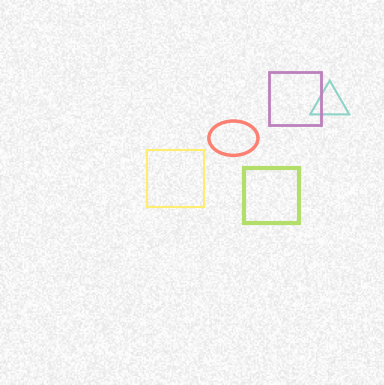[{"shape": "triangle", "thickness": 1.5, "radius": 0.29, "center": [0.856, 0.732]}, {"shape": "oval", "thickness": 2.5, "radius": 0.32, "center": [0.606, 0.641]}, {"shape": "square", "thickness": 3, "radius": 0.36, "center": [0.705, 0.492]}, {"shape": "square", "thickness": 2, "radius": 0.34, "center": [0.766, 0.744]}, {"shape": "square", "thickness": 1.5, "radius": 0.37, "center": [0.456, 0.536]}]